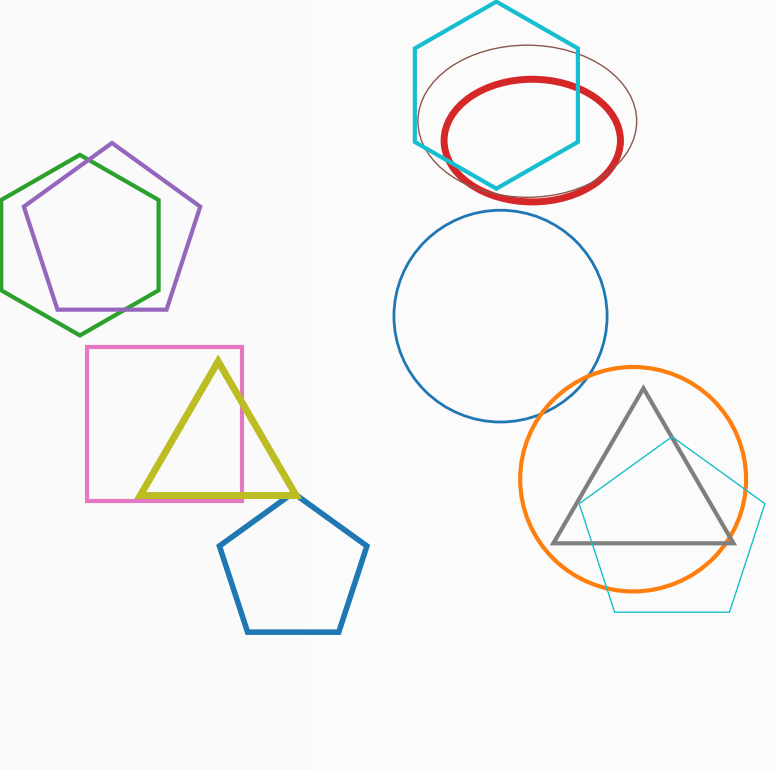[{"shape": "circle", "thickness": 1, "radius": 0.69, "center": [0.646, 0.589]}, {"shape": "pentagon", "thickness": 2, "radius": 0.5, "center": [0.378, 0.26]}, {"shape": "circle", "thickness": 1.5, "radius": 0.73, "center": [0.817, 0.378]}, {"shape": "hexagon", "thickness": 1.5, "radius": 0.59, "center": [0.103, 0.682]}, {"shape": "oval", "thickness": 2.5, "radius": 0.57, "center": [0.687, 0.817]}, {"shape": "pentagon", "thickness": 1.5, "radius": 0.6, "center": [0.145, 0.695]}, {"shape": "oval", "thickness": 0.5, "radius": 0.71, "center": [0.68, 0.843]}, {"shape": "square", "thickness": 1.5, "radius": 0.5, "center": [0.212, 0.45]}, {"shape": "triangle", "thickness": 1.5, "radius": 0.67, "center": [0.83, 0.362]}, {"shape": "triangle", "thickness": 2.5, "radius": 0.58, "center": [0.281, 0.415]}, {"shape": "hexagon", "thickness": 1.5, "radius": 0.61, "center": [0.64, 0.876]}, {"shape": "pentagon", "thickness": 0.5, "radius": 0.63, "center": [0.867, 0.307]}]